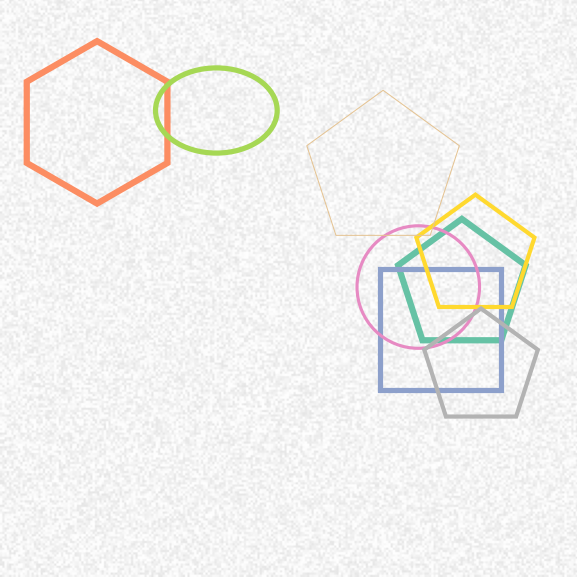[{"shape": "pentagon", "thickness": 3, "radius": 0.58, "center": [0.8, 0.504]}, {"shape": "hexagon", "thickness": 3, "radius": 0.7, "center": [0.168, 0.787]}, {"shape": "square", "thickness": 2.5, "radius": 0.52, "center": [0.763, 0.429]}, {"shape": "circle", "thickness": 1.5, "radius": 0.53, "center": [0.724, 0.502]}, {"shape": "oval", "thickness": 2.5, "radius": 0.53, "center": [0.375, 0.808]}, {"shape": "pentagon", "thickness": 2, "radius": 0.54, "center": [0.823, 0.555]}, {"shape": "pentagon", "thickness": 0.5, "radius": 0.69, "center": [0.663, 0.704]}, {"shape": "pentagon", "thickness": 2, "radius": 0.52, "center": [0.833, 0.362]}]